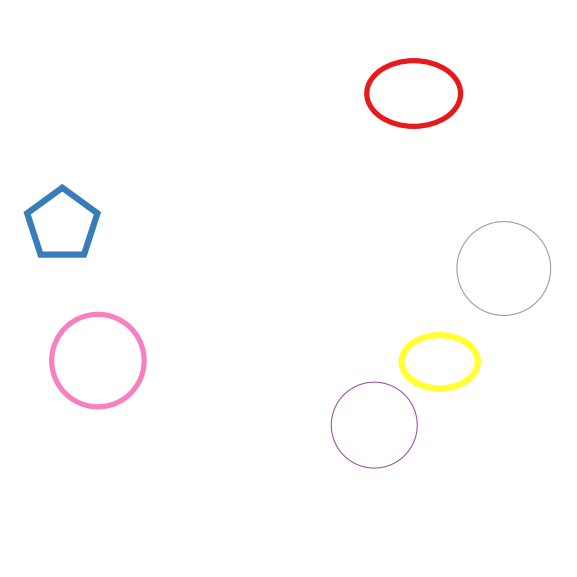[{"shape": "oval", "thickness": 2.5, "radius": 0.41, "center": [0.716, 0.837]}, {"shape": "pentagon", "thickness": 3, "radius": 0.32, "center": [0.108, 0.61]}, {"shape": "circle", "thickness": 0.5, "radius": 0.37, "center": [0.648, 0.263]}, {"shape": "oval", "thickness": 3, "radius": 0.33, "center": [0.761, 0.373]}, {"shape": "circle", "thickness": 2.5, "radius": 0.4, "center": [0.17, 0.375]}, {"shape": "circle", "thickness": 0.5, "radius": 0.41, "center": [0.872, 0.534]}]